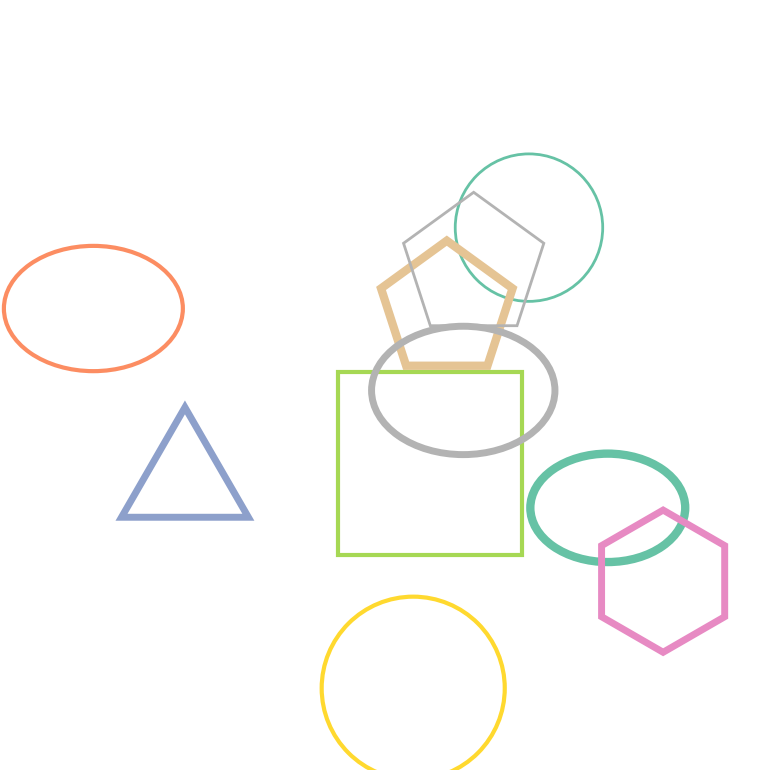[{"shape": "circle", "thickness": 1, "radius": 0.48, "center": [0.687, 0.704]}, {"shape": "oval", "thickness": 3, "radius": 0.5, "center": [0.789, 0.34]}, {"shape": "oval", "thickness": 1.5, "radius": 0.58, "center": [0.121, 0.599]}, {"shape": "triangle", "thickness": 2.5, "radius": 0.48, "center": [0.24, 0.376]}, {"shape": "hexagon", "thickness": 2.5, "radius": 0.46, "center": [0.861, 0.245]}, {"shape": "square", "thickness": 1.5, "radius": 0.6, "center": [0.559, 0.398]}, {"shape": "circle", "thickness": 1.5, "radius": 0.59, "center": [0.537, 0.106]}, {"shape": "pentagon", "thickness": 3, "radius": 0.45, "center": [0.58, 0.598]}, {"shape": "oval", "thickness": 2.5, "radius": 0.6, "center": [0.602, 0.493]}, {"shape": "pentagon", "thickness": 1, "radius": 0.48, "center": [0.615, 0.654]}]